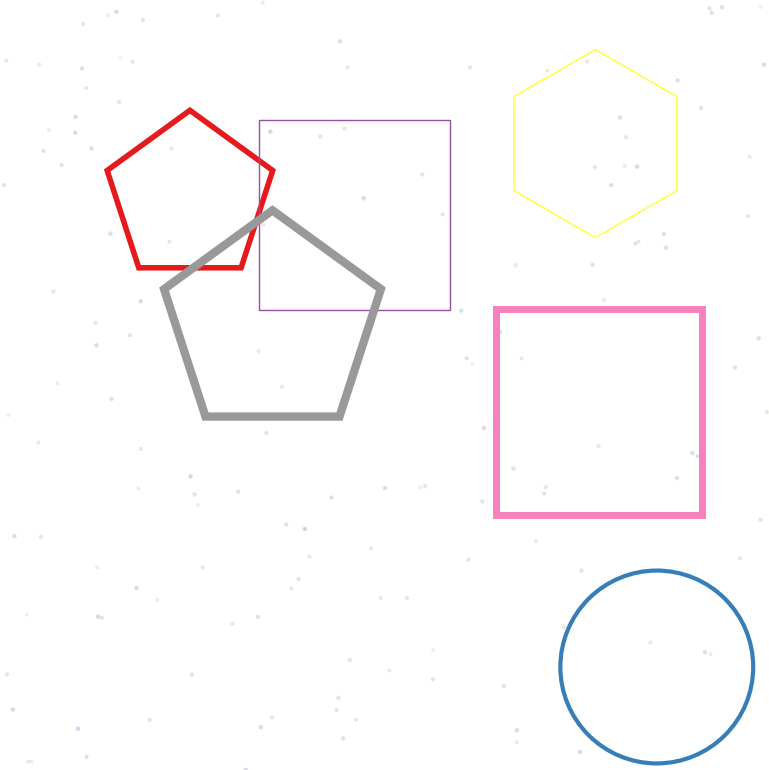[{"shape": "pentagon", "thickness": 2, "radius": 0.57, "center": [0.247, 0.744]}, {"shape": "circle", "thickness": 1.5, "radius": 0.63, "center": [0.853, 0.134]}, {"shape": "square", "thickness": 0.5, "radius": 0.62, "center": [0.46, 0.721]}, {"shape": "hexagon", "thickness": 0.5, "radius": 0.61, "center": [0.773, 0.813]}, {"shape": "square", "thickness": 2.5, "radius": 0.67, "center": [0.778, 0.465]}, {"shape": "pentagon", "thickness": 3, "radius": 0.74, "center": [0.354, 0.579]}]